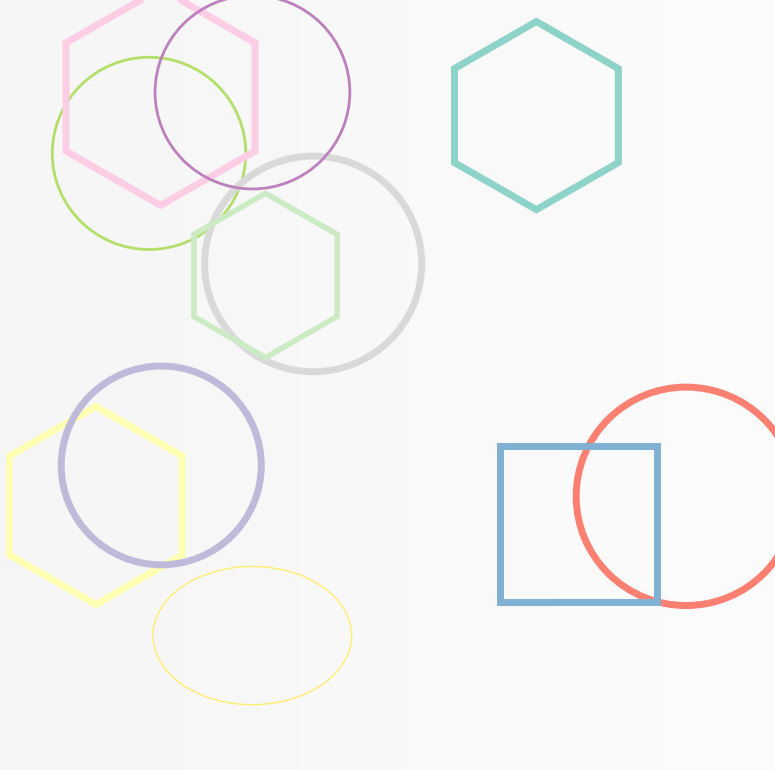[{"shape": "hexagon", "thickness": 2.5, "radius": 0.61, "center": [0.692, 0.85]}, {"shape": "hexagon", "thickness": 2.5, "radius": 0.64, "center": [0.124, 0.344]}, {"shape": "circle", "thickness": 2.5, "radius": 0.65, "center": [0.208, 0.396]}, {"shape": "circle", "thickness": 2.5, "radius": 0.71, "center": [0.885, 0.355]}, {"shape": "square", "thickness": 2.5, "radius": 0.51, "center": [0.746, 0.32]}, {"shape": "circle", "thickness": 1, "radius": 0.62, "center": [0.192, 0.801]}, {"shape": "hexagon", "thickness": 2.5, "radius": 0.7, "center": [0.207, 0.874]}, {"shape": "circle", "thickness": 2.5, "radius": 0.7, "center": [0.404, 0.657]}, {"shape": "circle", "thickness": 1, "radius": 0.63, "center": [0.326, 0.88]}, {"shape": "hexagon", "thickness": 2, "radius": 0.53, "center": [0.343, 0.642]}, {"shape": "oval", "thickness": 0.5, "radius": 0.64, "center": [0.325, 0.175]}]